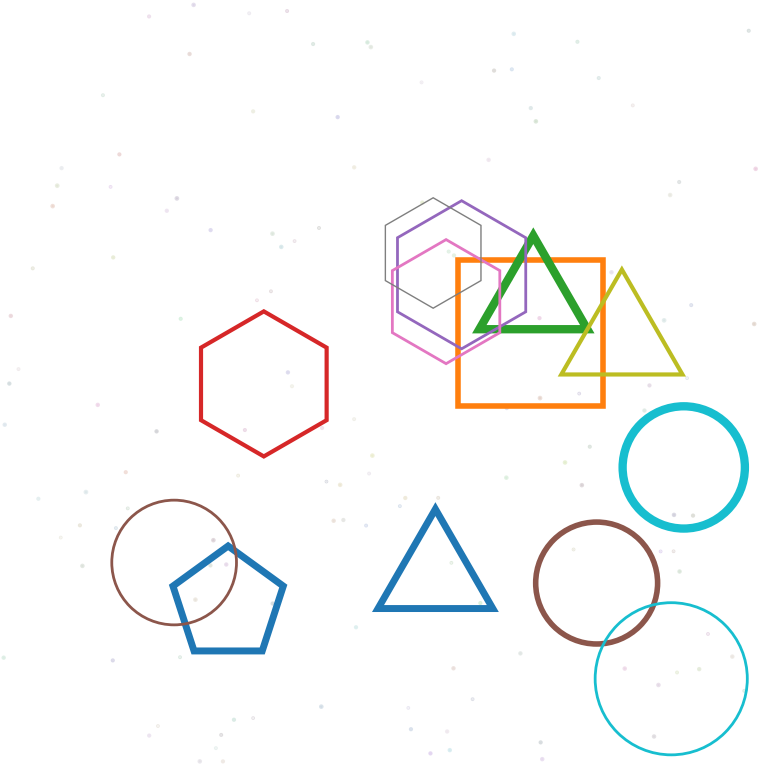[{"shape": "pentagon", "thickness": 2.5, "radius": 0.38, "center": [0.296, 0.216]}, {"shape": "triangle", "thickness": 2.5, "radius": 0.43, "center": [0.565, 0.253]}, {"shape": "square", "thickness": 2, "radius": 0.47, "center": [0.689, 0.567]}, {"shape": "triangle", "thickness": 3, "radius": 0.4, "center": [0.693, 0.613]}, {"shape": "hexagon", "thickness": 1.5, "radius": 0.47, "center": [0.343, 0.501]}, {"shape": "hexagon", "thickness": 1, "radius": 0.48, "center": [0.599, 0.643]}, {"shape": "circle", "thickness": 1, "radius": 0.4, "center": [0.226, 0.269]}, {"shape": "circle", "thickness": 2, "radius": 0.4, "center": [0.775, 0.243]}, {"shape": "hexagon", "thickness": 1, "radius": 0.4, "center": [0.579, 0.608]}, {"shape": "hexagon", "thickness": 0.5, "radius": 0.36, "center": [0.563, 0.671]}, {"shape": "triangle", "thickness": 1.5, "radius": 0.45, "center": [0.808, 0.559]}, {"shape": "circle", "thickness": 1, "radius": 0.49, "center": [0.872, 0.118]}, {"shape": "circle", "thickness": 3, "radius": 0.4, "center": [0.888, 0.393]}]